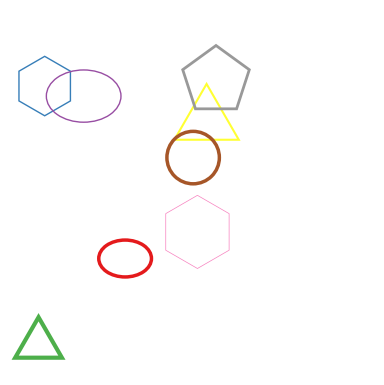[{"shape": "oval", "thickness": 2.5, "radius": 0.34, "center": [0.325, 0.329]}, {"shape": "hexagon", "thickness": 1, "radius": 0.39, "center": [0.116, 0.776]}, {"shape": "triangle", "thickness": 3, "radius": 0.35, "center": [0.1, 0.106]}, {"shape": "oval", "thickness": 1, "radius": 0.48, "center": [0.217, 0.75]}, {"shape": "triangle", "thickness": 1.5, "radius": 0.48, "center": [0.537, 0.685]}, {"shape": "circle", "thickness": 2.5, "radius": 0.34, "center": [0.502, 0.591]}, {"shape": "hexagon", "thickness": 0.5, "radius": 0.48, "center": [0.513, 0.398]}, {"shape": "pentagon", "thickness": 2, "radius": 0.45, "center": [0.561, 0.791]}]